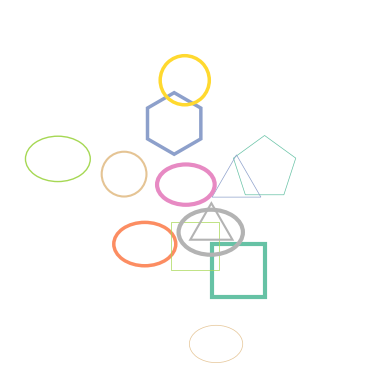[{"shape": "square", "thickness": 3, "radius": 0.34, "center": [0.62, 0.297]}, {"shape": "pentagon", "thickness": 0.5, "radius": 0.43, "center": [0.687, 0.563]}, {"shape": "oval", "thickness": 2.5, "radius": 0.4, "center": [0.376, 0.366]}, {"shape": "hexagon", "thickness": 2.5, "radius": 0.4, "center": [0.452, 0.679]}, {"shape": "triangle", "thickness": 0.5, "radius": 0.37, "center": [0.614, 0.525]}, {"shape": "oval", "thickness": 3, "radius": 0.37, "center": [0.483, 0.52]}, {"shape": "oval", "thickness": 1, "radius": 0.42, "center": [0.15, 0.587]}, {"shape": "square", "thickness": 0.5, "radius": 0.31, "center": [0.505, 0.362]}, {"shape": "circle", "thickness": 2.5, "radius": 0.32, "center": [0.48, 0.792]}, {"shape": "circle", "thickness": 1.5, "radius": 0.29, "center": [0.322, 0.548]}, {"shape": "oval", "thickness": 0.5, "radius": 0.35, "center": [0.561, 0.107]}, {"shape": "triangle", "thickness": 1.5, "radius": 0.32, "center": [0.549, 0.409]}, {"shape": "oval", "thickness": 3, "radius": 0.42, "center": [0.547, 0.397]}]